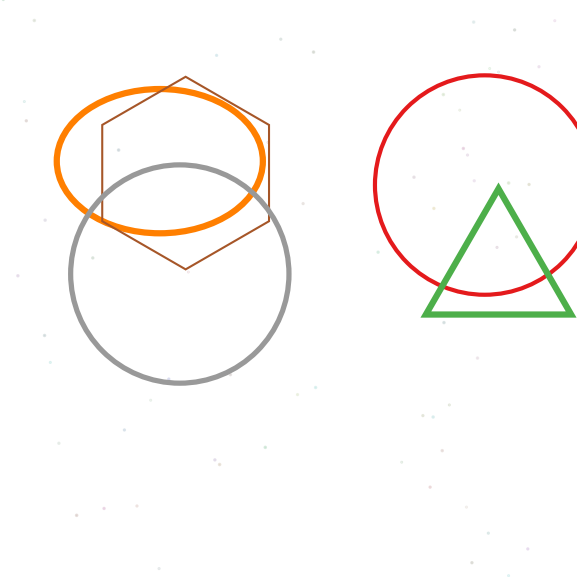[{"shape": "circle", "thickness": 2, "radius": 0.95, "center": [0.839, 0.679]}, {"shape": "triangle", "thickness": 3, "radius": 0.73, "center": [0.863, 0.527]}, {"shape": "oval", "thickness": 3, "radius": 0.89, "center": [0.277, 0.72]}, {"shape": "hexagon", "thickness": 1, "radius": 0.83, "center": [0.321, 0.699]}, {"shape": "circle", "thickness": 2.5, "radius": 0.95, "center": [0.311, 0.525]}]